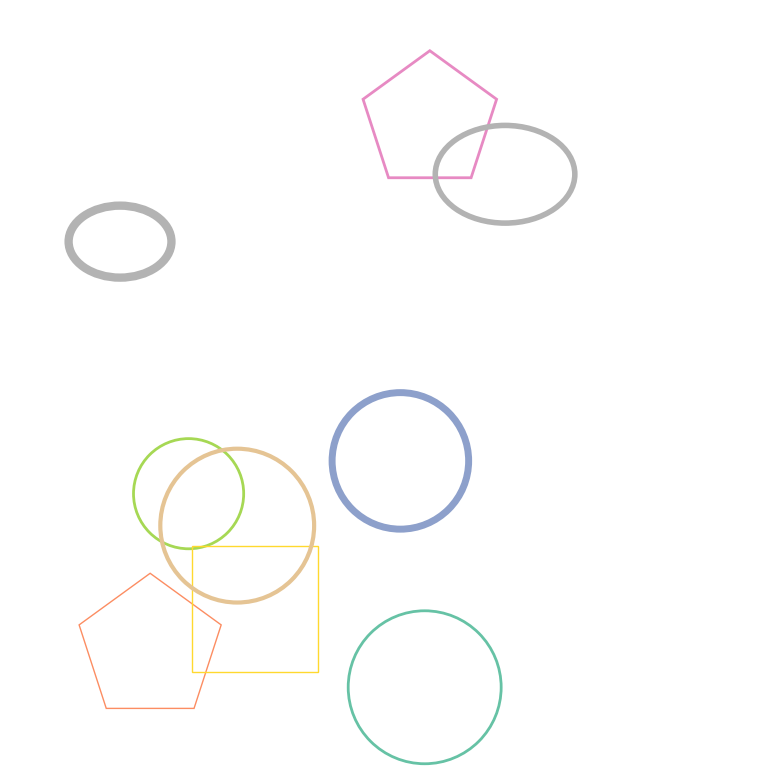[{"shape": "circle", "thickness": 1, "radius": 0.5, "center": [0.552, 0.107]}, {"shape": "pentagon", "thickness": 0.5, "radius": 0.48, "center": [0.195, 0.158]}, {"shape": "circle", "thickness": 2.5, "radius": 0.44, "center": [0.52, 0.401]}, {"shape": "pentagon", "thickness": 1, "radius": 0.46, "center": [0.558, 0.843]}, {"shape": "circle", "thickness": 1, "radius": 0.36, "center": [0.245, 0.359]}, {"shape": "square", "thickness": 0.5, "radius": 0.41, "center": [0.331, 0.209]}, {"shape": "circle", "thickness": 1.5, "radius": 0.5, "center": [0.308, 0.317]}, {"shape": "oval", "thickness": 3, "radius": 0.33, "center": [0.156, 0.686]}, {"shape": "oval", "thickness": 2, "radius": 0.45, "center": [0.656, 0.774]}]